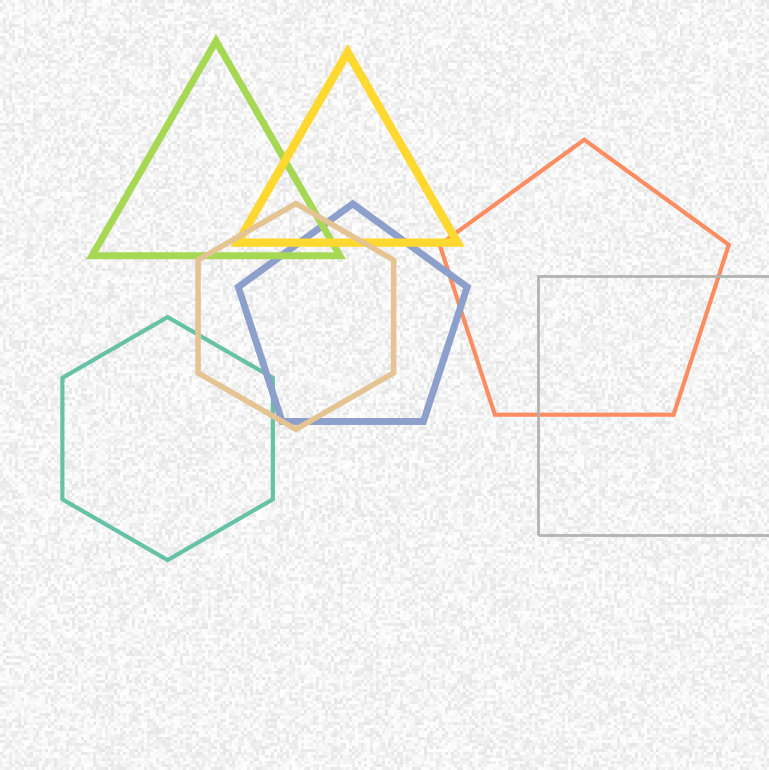[{"shape": "hexagon", "thickness": 1.5, "radius": 0.79, "center": [0.218, 0.43]}, {"shape": "pentagon", "thickness": 1.5, "radius": 0.99, "center": [0.759, 0.621]}, {"shape": "pentagon", "thickness": 2.5, "radius": 0.78, "center": [0.458, 0.579]}, {"shape": "triangle", "thickness": 2.5, "radius": 0.93, "center": [0.281, 0.761]}, {"shape": "triangle", "thickness": 3, "radius": 0.82, "center": [0.451, 0.767]}, {"shape": "hexagon", "thickness": 2, "radius": 0.73, "center": [0.384, 0.589]}, {"shape": "square", "thickness": 1, "radius": 0.84, "center": [0.867, 0.473]}]